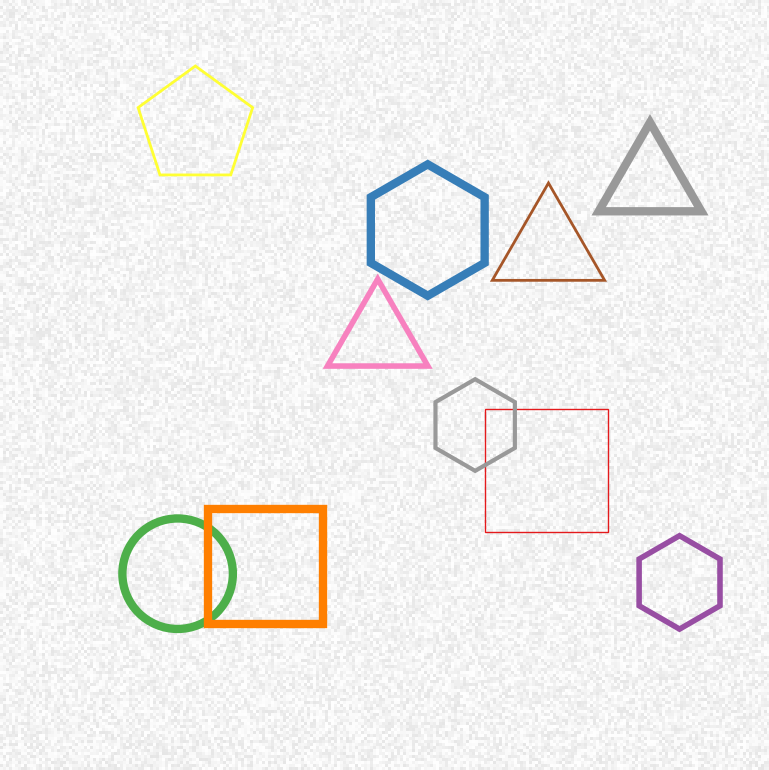[{"shape": "square", "thickness": 0.5, "radius": 0.4, "center": [0.71, 0.389]}, {"shape": "hexagon", "thickness": 3, "radius": 0.43, "center": [0.555, 0.701]}, {"shape": "circle", "thickness": 3, "radius": 0.36, "center": [0.231, 0.255]}, {"shape": "hexagon", "thickness": 2, "radius": 0.3, "center": [0.883, 0.244]}, {"shape": "square", "thickness": 3, "radius": 0.37, "center": [0.344, 0.265]}, {"shape": "pentagon", "thickness": 1, "radius": 0.39, "center": [0.254, 0.836]}, {"shape": "triangle", "thickness": 1, "radius": 0.42, "center": [0.712, 0.678]}, {"shape": "triangle", "thickness": 2, "radius": 0.38, "center": [0.491, 0.562]}, {"shape": "hexagon", "thickness": 1.5, "radius": 0.3, "center": [0.617, 0.448]}, {"shape": "triangle", "thickness": 3, "radius": 0.38, "center": [0.844, 0.764]}]